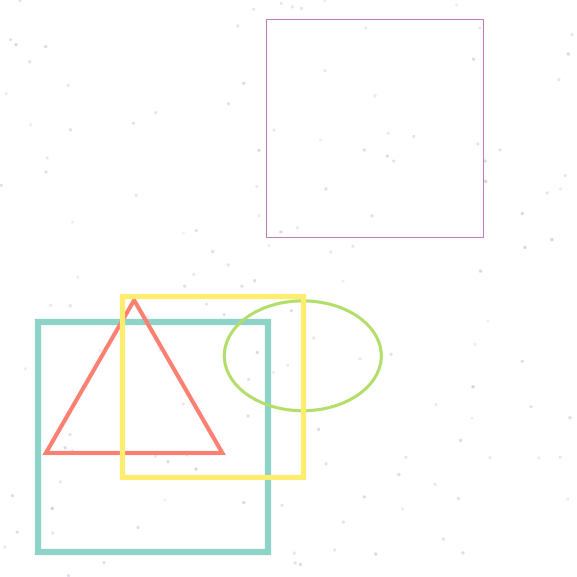[{"shape": "square", "thickness": 3, "radius": 1.0, "center": [0.265, 0.243]}, {"shape": "triangle", "thickness": 2, "radius": 0.88, "center": [0.232, 0.303]}, {"shape": "oval", "thickness": 1.5, "radius": 0.68, "center": [0.524, 0.383]}, {"shape": "square", "thickness": 0.5, "radius": 0.94, "center": [0.648, 0.777]}, {"shape": "square", "thickness": 2.5, "radius": 0.78, "center": [0.369, 0.33]}]